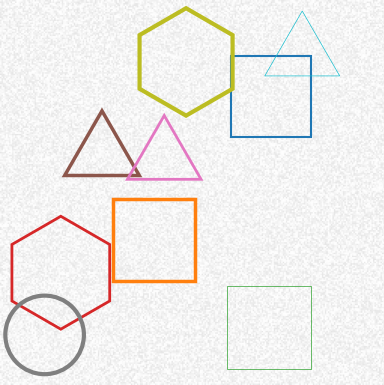[{"shape": "square", "thickness": 1.5, "radius": 0.52, "center": [0.704, 0.749]}, {"shape": "square", "thickness": 2.5, "radius": 0.53, "center": [0.4, 0.377]}, {"shape": "square", "thickness": 0.5, "radius": 0.54, "center": [0.698, 0.15]}, {"shape": "hexagon", "thickness": 2, "radius": 0.73, "center": [0.158, 0.292]}, {"shape": "triangle", "thickness": 2.5, "radius": 0.56, "center": [0.265, 0.6]}, {"shape": "triangle", "thickness": 2, "radius": 0.55, "center": [0.427, 0.589]}, {"shape": "circle", "thickness": 3, "radius": 0.51, "center": [0.116, 0.13]}, {"shape": "hexagon", "thickness": 3, "radius": 0.7, "center": [0.483, 0.839]}, {"shape": "triangle", "thickness": 0.5, "radius": 0.56, "center": [0.785, 0.859]}]